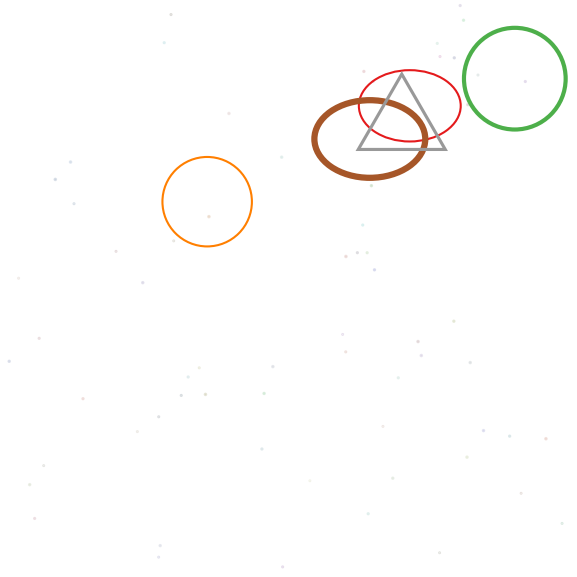[{"shape": "oval", "thickness": 1, "radius": 0.44, "center": [0.71, 0.816]}, {"shape": "circle", "thickness": 2, "radius": 0.44, "center": [0.891, 0.863]}, {"shape": "circle", "thickness": 1, "radius": 0.39, "center": [0.359, 0.65]}, {"shape": "oval", "thickness": 3, "radius": 0.48, "center": [0.64, 0.758]}, {"shape": "triangle", "thickness": 1.5, "radius": 0.43, "center": [0.696, 0.784]}]